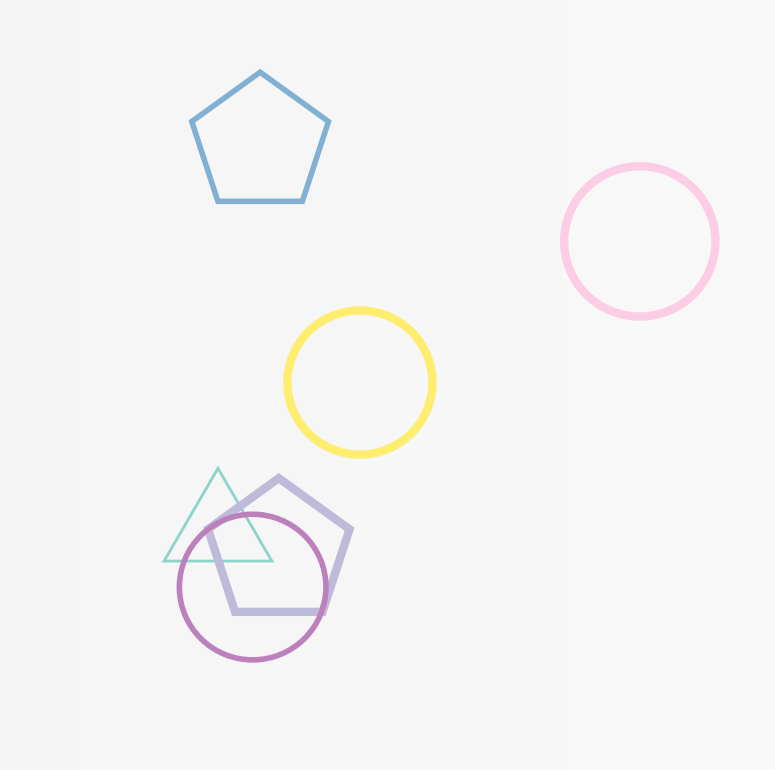[{"shape": "triangle", "thickness": 1, "radius": 0.4, "center": [0.281, 0.311]}, {"shape": "pentagon", "thickness": 3, "radius": 0.48, "center": [0.36, 0.283]}, {"shape": "pentagon", "thickness": 2, "radius": 0.46, "center": [0.336, 0.814]}, {"shape": "circle", "thickness": 3, "radius": 0.49, "center": [0.826, 0.687]}, {"shape": "circle", "thickness": 2, "radius": 0.47, "center": [0.326, 0.238]}, {"shape": "circle", "thickness": 3, "radius": 0.47, "center": [0.464, 0.503]}]